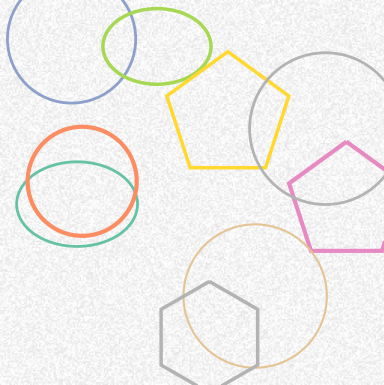[{"shape": "oval", "thickness": 2, "radius": 0.79, "center": [0.2, 0.47]}, {"shape": "circle", "thickness": 3, "radius": 0.71, "center": [0.213, 0.529]}, {"shape": "circle", "thickness": 2, "radius": 0.83, "center": [0.186, 0.899]}, {"shape": "pentagon", "thickness": 3, "radius": 0.78, "center": [0.9, 0.475]}, {"shape": "oval", "thickness": 2.5, "radius": 0.7, "center": [0.408, 0.879]}, {"shape": "pentagon", "thickness": 2.5, "radius": 0.83, "center": [0.592, 0.699]}, {"shape": "circle", "thickness": 1.5, "radius": 0.93, "center": [0.663, 0.231]}, {"shape": "circle", "thickness": 2, "radius": 0.99, "center": [0.845, 0.666]}, {"shape": "hexagon", "thickness": 2.5, "radius": 0.72, "center": [0.544, 0.124]}]